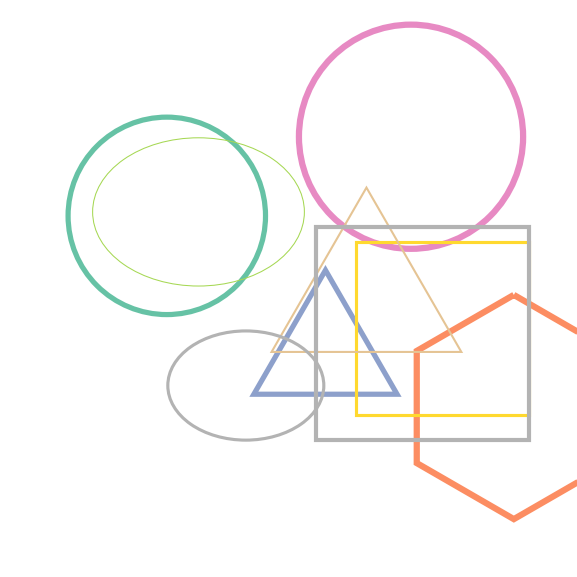[{"shape": "circle", "thickness": 2.5, "radius": 0.85, "center": [0.289, 0.625]}, {"shape": "hexagon", "thickness": 3, "radius": 0.97, "center": [0.89, 0.294]}, {"shape": "triangle", "thickness": 2.5, "radius": 0.72, "center": [0.564, 0.388]}, {"shape": "circle", "thickness": 3, "radius": 0.97, "center": [0.712, 0.762]}, {"shape": "oval", "thickness": 0.5, "radius": 0.92, "center": [0.344, 0.632]}, {"shape": "square", "thickness": 1.5, "radius": 0.75, "center": [0.766, 0.43]}, {"shape": "triangle", "thickness": 1, "radius": 0.95, "center": [0.635, 0.485]}, {"shape": "oval", "thickness": 1.5, "radius": 0.68, "center": [0.426, 0.332]}, {"shape": "square", "thickness": 2, "radius": 0.92, "center": [0.732, 0.421]}]